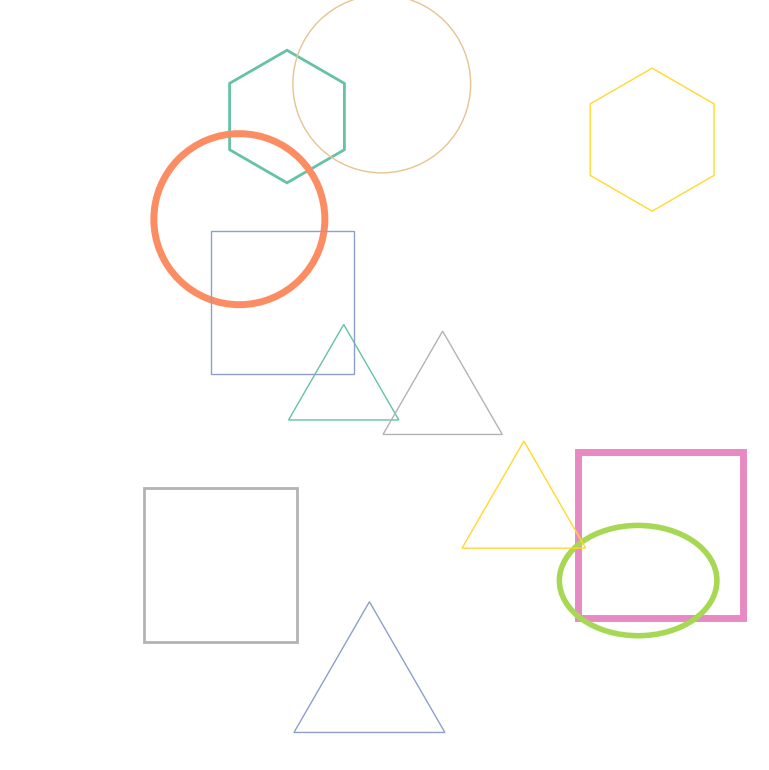[{"shape": "triangle", "thickness": 0.5, "radius": 0.41, "center": [0.446, 0.496]}, {"shape": "hexagon", "thickness": 1, "radius": 0.43, "center": [0.373, 0.849]}, {"shape": "circle", "thickness": 2.5, "radius": 0.56, "center": [0.311, 0.715]}, {"shape": "triangle", "thickness": 0.5, "radius": 0.57, "center": [0.48, 0.105]}, {"shape": "square", "thickness": 0.5, "radius": 0.46, "center": [0.367, 0.607]}, {"shape": "square", "thickness": 2.5, "radius": 0.54, "center": [0.858, 0.305]}, {"shape": "oval", "thickness": 2, "radius": 0.51, "center": [0.829, 0.246]}, {"shape": "hexagon", "thickness": 0.5, "radius": 0.46, "center": [0.847, 0.819]}, {"shape": "triangle", "thickness": 0.5, "radius": 0.46, "center": [0.68, 0.334]}, {"shape": "circle", "thickness": 0.5, "radius": 0.58, "center": [0.496, 0.891]}, {"shape": "triangle", "thickness": 0.5, "radius": 0.45, "center": [0.575, 0.48]}, {"shape": "square", "thickness": 1, "radius": 0.5, "center": [0.287, 0.266]}]